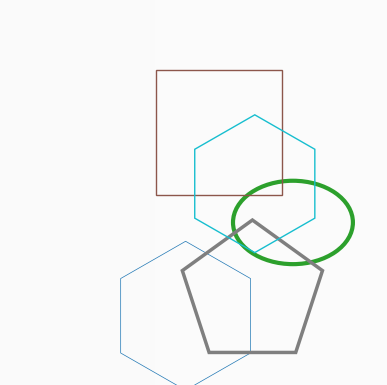[{"shape": "hexagon", "thickness": 0.5, "radius": 0.97, "center": [0.479, 0.18]}, {"shape": "oval", "thickness": 3, "radius": 0.77, "center": [0.756, 0.422]}, {"shape": "square", "thickness": 1, "radius": 0.81, "center": [0.565, 0.657]}, {"shape": "pentagon", "thickness": 2.5, "radius": 0.95, "center": [0.651, 0.238]}, {"shape": "hexagon", "thickness": 1, "radius": 0.89, "center": [0.658, 0.523]}]